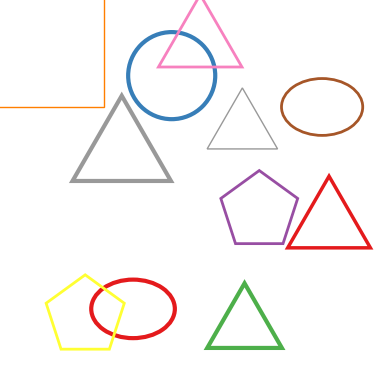[{"shape": "triangle", "thickness": 2.5, "radius": 0.62, "center": [0.855, 0.418]}, {"shape": "oval", "thickness": 3, "radius": 0.54, "center": [0.346, 0.198]}, {"shape": "circle", "thickness": 3, "radius": 0.57, "center": [0.446, 0.804]}, {"shape": "triangle", "thickness": 3, "radius": 0.56, "center": [0.635, 0.152]}, {"shape": "pentagon", "thickness": 2, "radius": 0.52, "center": [0.673, 0.452]}, {"shape": "square", "thickness": 1, "radius": 0.74, "center": [0.12, 0.87]}, {"shape": "pentagon", "thickness": 2, "radius": 0.53, "center": [0.221, 0.179]}, {"shape": "oval", "thickness": 2, "radius": 0.53, "center": [0.837, 0.722]}, {"shape": "triangle", "thickness": 2, "radius": 0.63, "center": [0.52, 0.889]}, {"shape": "triangle", "thickness": 1, "radius": 0.53, "center": [0.63, 0.666]}, {"shape": "triangle", "thickness": 3, "radius": 0.74, "center": [0.316, 0.604]}]